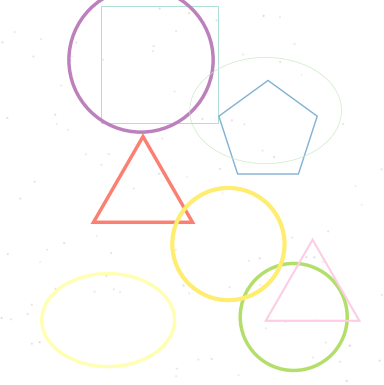[{"shape": "square", "thickness": 0.5, "radius": 0.76, "center": [0.414, 0.832]}, {"shape": "oval", "thickness": 2.5, "radius": 0.86, "center": [0.281, 0.169]}, {"shape": "triangle", "thickness": 2.5, "radius": 0.74, "center": [0.371, 0.497]}, {"shape": "pentagon", "thickness": 1, "radius": 0.67, "center": [0.696, 0.657]}, {"shape": "circle", "thickness": 2.5, "radius": 0.69, "center": [0.763, 0.177]}, {"shape": "triangle", "thickness": 1.5, "radius": 0.7, "center": [0.812, 0.237]}, {"shape": "circle", "thickness": 2.5, "radius": 0.94, "center": [0.366, 0.844]}, {"shape": "oval", "thickness": 0.5, "radius": 0.99, "center": [0.69, 0.713]}, {"shape": "circle", "thickness": 3, "radius": 0.73, "center": [0.593, 0.366]}]